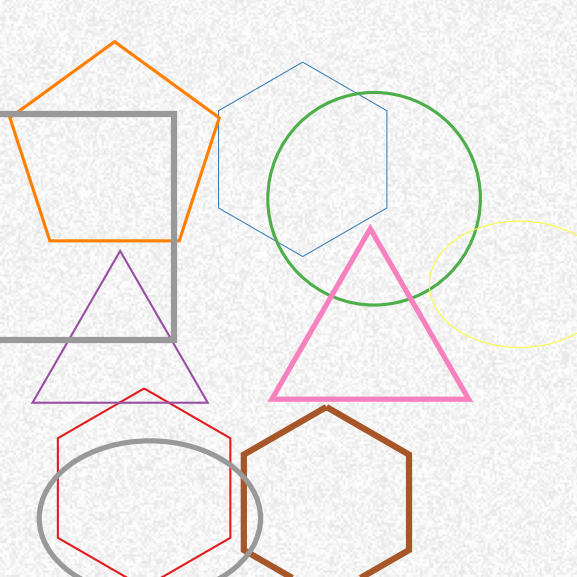[{"shape": "hexagon", "thickness": 1, "radius": 0.86, "center": [0.25, 0.154]}, {"shape": "hexagon", "thickness": 0.5, "radius": 0.84, "center": [0.524, 0.723]}, {"shape": "circle", "thickness": 1.5, "radius": 0.92, "center": [0.648, 0.655]}, {"shape": "triangle", "thickness": 1, "radius": 0.88, "center": [0.208, 0.389]}, {"shape": "pentagon", "thickness": 1.5, "radius": 0.95, "center": [0.198, 0.736]}, {"shape": "oval", "thickness": 0.5, "radius": 0.78, "center": [0.9, 0.507]}, {"shape": "hexagon", "thickness": 3, "radius": 0.83, "center": [0.565, 0.129]}, {"shape": "triangle", "thickness": 2.5, "radius": 0.98, "center": [0.641, 0.406]}, {"shape": "oval", "thickness": 2.5, "radius": 0.96, "center": [0.26, 0.102]}, {"shape": "square", "thickness": 3, "radius": 0.98, "center": [0.107, 0.606]}]